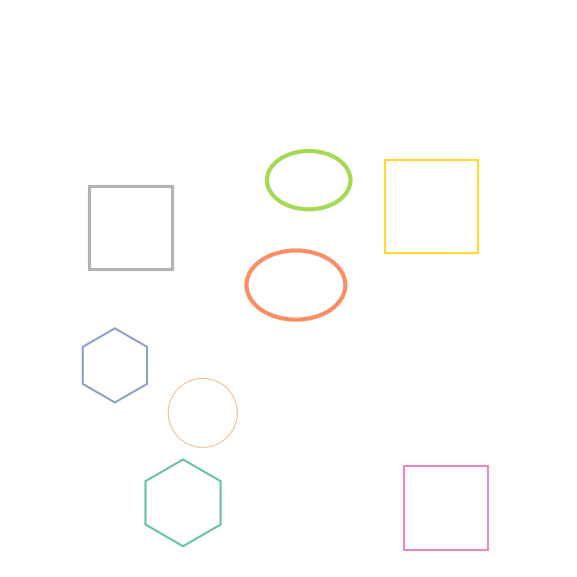[{"shape": "hexagon", "thickness": 1, "radius": 0.38, "center": [0.317, 0.128]}, {"shape": "oval", "thickness": 2, "radius": 0.43, "center": [0.512, 0.505]}, {"shape": "hexagon", "thickness": 1, "radius": 0.32, "center": [0.199, 0.366]}, {"shape": "square", "thickness": 1, "radius": 0.37, "center": [0.773, 0.12]}, {"shape": "oval", "thickness": 2, "radius": 0.36, "center": [0.535, 0.687]}, {"shape": "square", "thickness": 1, "radius": 0.4, "center": [0.747, 0.642]}, {"shape": "circle", "thickness": 0.5, "radius": 0.3, "center": [0.351, 0.284]}, {"shape": "square", "thickness": 1.5, "radius": 0.36, "center": [0.226, 0.606]}]